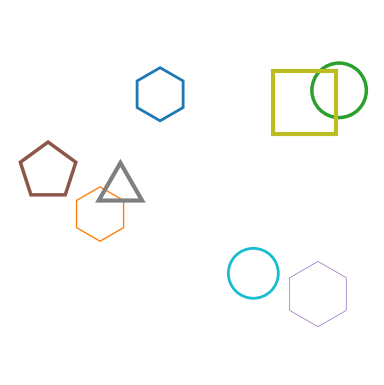[{"shape": "hexagon", "thickness": 2, "radius": 0.35, "center": [0.416, 0.755]}, {"shape": "hexagon", "thickness": 1, "radius": 0.35, "center": [0.26, 0.444]}, {"shape": "circle", "thickness": 2.5, "radius": 0.35, "center": [0.881, 0.765]}, {"shape": "hexagon", "thickness": 0.5, "radius": 0.42, "center": [0.826, 0.236]}, {"shape": "pentagon", "thickness": 2.5, "radius": 0.38, "center": [0.125, 0.555]}, {"shape": "triangle", "thickness": 3, "radius": 0.33, "center": [0.313, 0.512]}, {"shape": "square", "thickness": 3, "radius": 0.41, "center": [0.791, 0.734]}, {"shape": "circle", "thickness": 2, "radius": 0.32, "center": [0.658, 0.29]}]